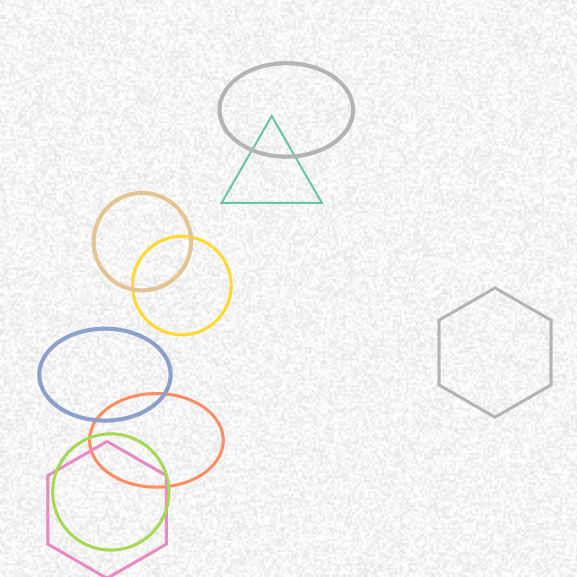[{"shape": "triangle", "thickness": 1, "radius": 0.5, "center": [0.471, 0.698]}, {"shape": "oval", "thickness": 1.5, "radius": 0.58, "center": [0.271, 0.237]}, {"shape": "oval", "thickness": 2, "radius": 0.57, "center": [0.182, 0.35]}, {"shape": "hexagon", "thickness": 1.5, "radius": 0.59, "center": [0.185, 0.116]}, {"shape": "circle", "thickness": 1.5, "radius": 0.5, "center": [0.192, 0.147]}, {"shape": "circle", "thickness": 1.5, "radius": 0.43, "center": [0.315, 0.505]}, {"shape": "circle", "thickness": 2, "radius": 0.42, "center": [0.247, 0.581]}, {"shape": "hexagon", "thickness": 1.5, "radius": 0.56, "center": [0.857, 0.389]}, {"shape": "oval", "thickness": 2, "radius": 0.58, "center": [0.496, 0.809]}]